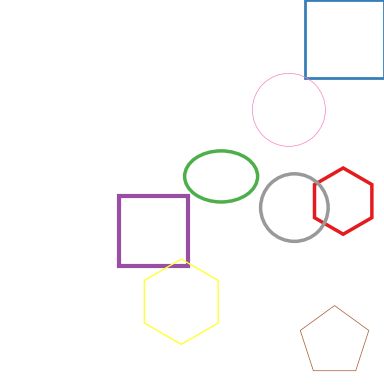[{"shape": "hexagon", "thickness": 2.5, "radius": 0.43, "center": [0.891, 0.478]}, {"shape": "square", "thickness": 2, "radius": 0.51, "center": [0.894, 0.899]}, {"shape": "oval", "thickness": 2.5, "radius": 0.47, "center": [0.574, 0.542]}, {"shape": "square", "thickness": 3, "radius": 0.45, "center": [0.399, 0.4]}, {"shape": "hexagon", "thickness": 1, "radius": 0.55, "center": [0.471, 0.216]}, {"shape": "pentagon", "thickness": 0.5, "radius": 0.47, "center": [0.869, 0.113]}, {"shape": "circle", "thickness": 0.5, "radius": 0.47, "center": [0.75, 0.715]}, {"shape": "circle", "thickness": 2.5, "radius": 0.44, "center": [0.765, 0.461]}]